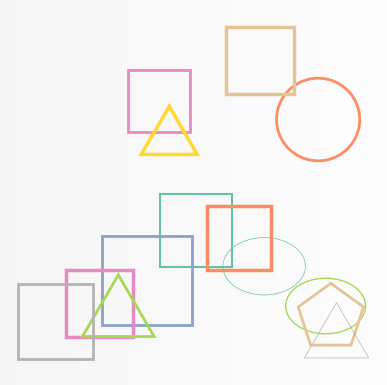[{"shape": "square", "thickness": 1.5, "radius": 0.47, "center": [0.505, 0.401]}, {"shape": "oval", "thickness": 0.5, "radius": 0.53, "center": [0.682, 0.308]}, {"shape": "square", "thickness": 2.5, "radius": 0.41, "center": [0.618, 0.382]}, {"shape": "circle", "thickness": 2, "radius": 0.54, "center": [0.821, 0.69]}, {"shape": "square", "thickness": 2, "radius": 0.58, "center": [0.379, 0.272]}, {"shape": "square", "thickness": 2.5, "radius": 0.43, "center": [0.256, 0.212]}, {"shape": "square", "thickness": 2, "radius": 0.4, "center": [0.41, 0.737]}, {"shape": "oval", "thickness": 1, "radius": 0.52, "center": [0.84, 0.205]}, {"shape": "triangle", "thickness": 2, "radius": 0.53, "center": [0.305, 0.179]}, {"shape": "triangle", "thickness": 2.5, "radius": 0.42, "center": [0.437, 0.641]}, {"shape": "square", "thickness": 2.5, "radius": 0.43, "center": [0.671, 0.843]}, {"shape": "pentagon", "thickness": 2, "radius": 0.44, "center": [0.854, 0.175]}, {"shape": "triangle", "thickness": 0.5, "radius": 0.48, "center": [0.868, 0.118]}, {"shape": "square", "thickness": 2, "radius": 0.48, "center": [0.144, 0.165]}]